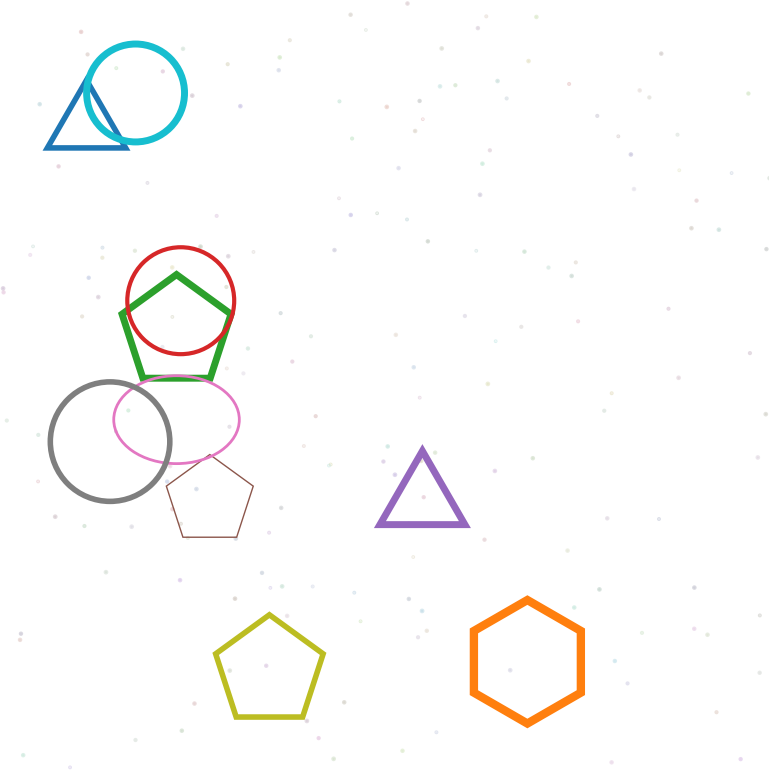[{"shape": "triangle", "thickness": 2, "radius": 0.29, "center": [0.112, 0.837]}, {"shape": "hexagon", "thickness": 3, "radius": 0.4, "center": [0.685, 0.141]}, {"shape": "pentagon", "thickness": 2.5, "radius": 0.37, "center": [0.229, 0.569]}, {"shape": "circle", "thickness": 1.5, "radius": 0.35, "center": [0.235, 0.609]}, {"shape": "triangle", "thickness": 2.5, "radius": 0.32, "center": [0.549, 0.351]}, {"shape": "pentagon", "thickness": 0.5, "radius": 0.3, "center": [0.272, 0.35]}, {"shape": "oval", "thickness": 1, "radius": 0.41, "center": [0.229, 0.455]}, {"shape": "circle", "thickness": 2, "radius": 0.39, "center": [0.143, 0.426]}, {"shape": "pentagon", "thickness": 2, "radius": 0.37, "center": [0.35, 0.128]}, {"shape": "circle", "thickness": 2.5, "radius": 0.32, "center": [0.176, 0.879]}]